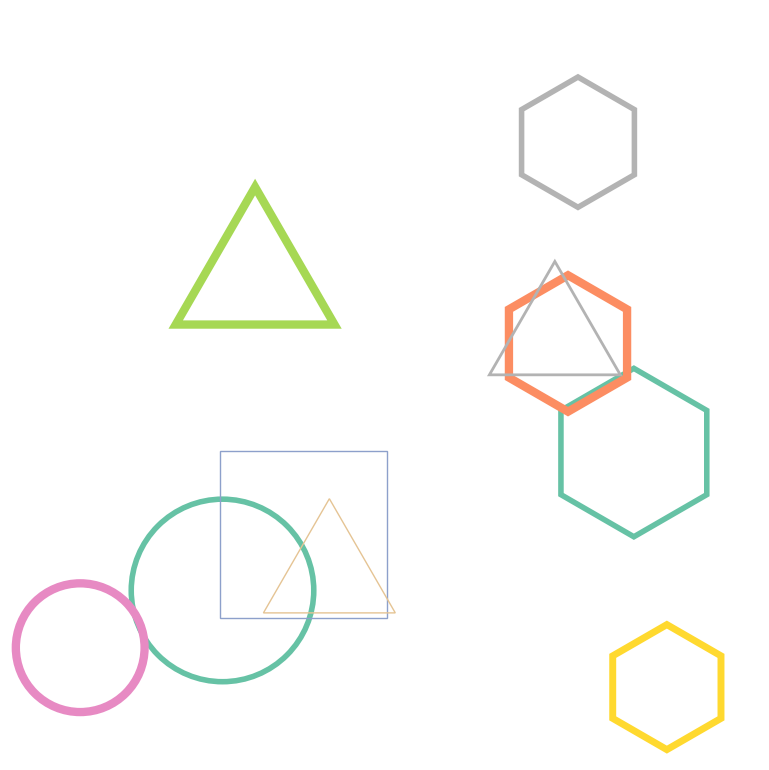[{"shape": "circle", "thickness": 2, "radius": 0.59, "center": [0.289, 0.233]}, {"shape": "hexagon", "thickness": 2, "radius": 0.55, "center": [0.823, 0.412]}, {"shape": "hexagon", "thickness": 3, "radius": 0.44, "center": [0.738, 0.554]}, {"shape": "square", "thickness": 0.5, "radius": 0.54, "center": [0.394, 0.305]}, {"shape": "circle", "thickness": 3, "radius": 0.42, "center": [0.104, 0.159]}, {"shape": "triangle", "thickness": 3, "radius": 0.6, "center": [0.331, 0.638]}, {"shape": "hexagon", "thickness": 2.5, "radius": 0.41, "center": [0.866, 0.108]}, {"shape": "triangle", "thickness": 0.5, "radius": 0.49, "center": [0.428, 0.253]}, {"shape": "triangle", "thickness": 1, "radius": 0.49, "center": [0.721, 0.562]}, {"shape": "hexagon", "thickness": 2, "radius": 0.42, "center": [0.751, 0.815]}]